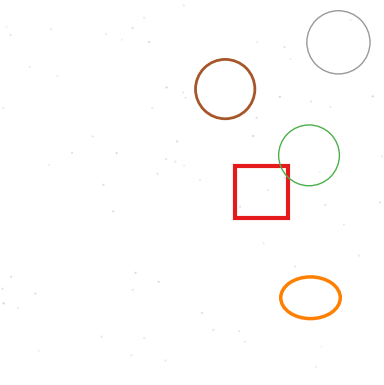[{"shape": "square", "thickness": 3, "radius": 0.34, "center": [0.679, 0.502]}, {"shape": "circle", "thickness": 1, "radius": 0.39, "center": [0.803, 0.596]}, {"shape": "oval", "thickness": 2.5, "radius": 0.39, "center": [0.807, 0.227]}, {"shape": "circle", "thickness": 2, "radius": 0.39, "center": [0.585, 0.769]}, {"shape": "circle", "thickness": 1, "radius": 0.41, "center": [0.879, 0.89]}]